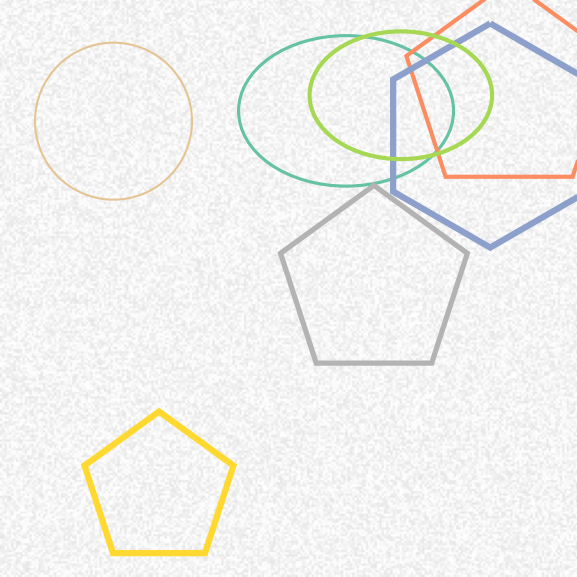[{"shape": "oval", "thickness": 1.5, "radius": 0.93, "center": [0.599, 0.807]}, {"shape": "pentagon", "thickness": 2, "radius": 0.94, "center": [0.882, 0.844]}, {"shape": "hexagon", "thickness": 3, "radius": 0.97, "center": [0.849, 0.765]}, {"shape": "oval", "thickness": 2, "radius": 0.79, "center": [0.694, 0.834]}, {"shape": "pentagon", "thickness": 3, "radius": 0.68, "center": [0.275, 0.151]}, {"shape": "circle", "thickness": 1, "radius": 0.68, "center": [0.197, 0.789]}, {"shape": "pentagon", "thickness": 2.5, "radius": 0.85, "center": [0.647, 0.508]}]